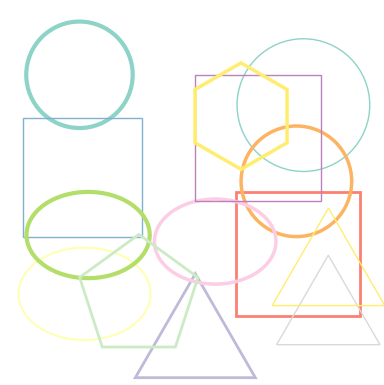[{"shape": "circle", "thickness": 3, "radius": 0.69, "center": [0.206, 0.806]}, {"shape": "circle", "thickness": 1, "radius": 0.86, "center": [0.788, 0.727]}, {"shape": "oval", "thickness": 1.5, "radius": 0.86, "center": [0.219, 0.237]}, {"shape": "triangle", "thickness": 2, "radius": 0.9, "center": [0.507, 0.109]}, {"shape": "square", "thickness": 2, "radius": 0.81, "center": [0.775, 0.34]}, {"shape": "square", "thickness": 1, "radius": 0.77, "center": [0.215, 0.54]}, {"shape": "circle", "thickness": 2.5, "radius": 0.72, "center": [0.77, 0.529]}, {"shape": "oval", "thickness": 3, "radius": 0.8, "center": [0.229, 0.39]}, {"shape": "oval", "thickness": 2.5, "radius": 0.79, "center": [0.559, 0.373]}, {"shape": "triangle", "thickness": 1, "radius": 0.77, "center": [0.853, 0.182]}, {"shape": "square", "thickness": 1, "radius": 0.82, "center": [0.67, 0.642]}, {"shape": "pentagon", "thickness": 2, "radius": 0.81, "center": [0.361, 0.229]}, {"shape": "hexagon", "thickness": 2.5, "radius": 0.69, "center": [0.626, 0.698]}, {"shape": "triangle", "thickness": 1, "radius": 0.84, "center": [0.853, 0.291]}]